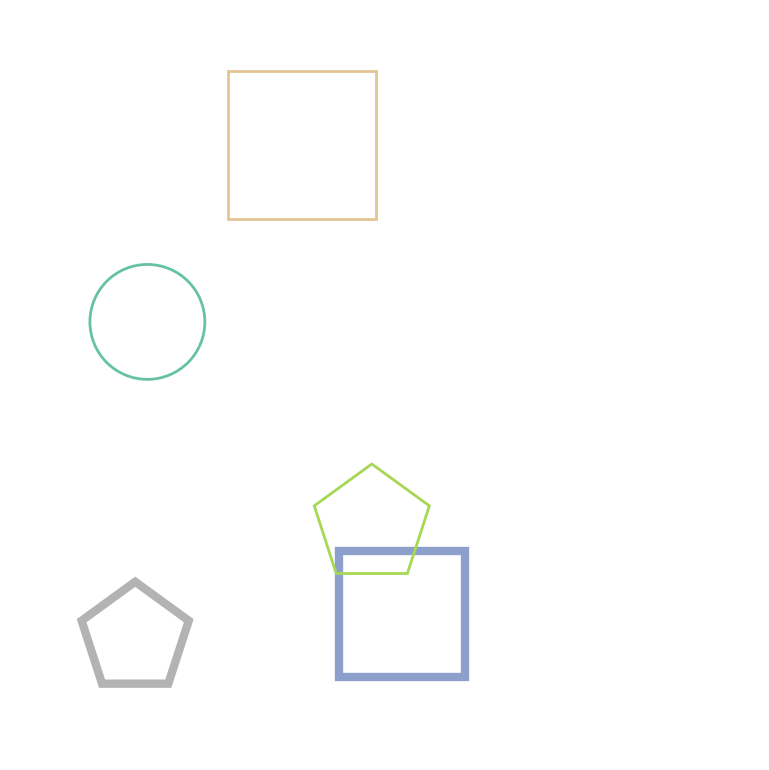[{"shape": "circle", "thickness": 1, "radius": 0.37, "center": [0.191, 0.582]}, {"shape": "square", "thickness": 3, "radius": 0.41, "center": [0.522, 0.203]}, {"shape": "pentagon", "thickness": 1, "radius": 0.39, "center": [0.483, 0.319]}, {"shape": "square", "thickness": 1, "radius": 0.48, "center": [0.393, 0.812]}, {"shape": "pentagon", "thickness": 3, "radius": 0.37, "center": [0.176, 0.171]}]